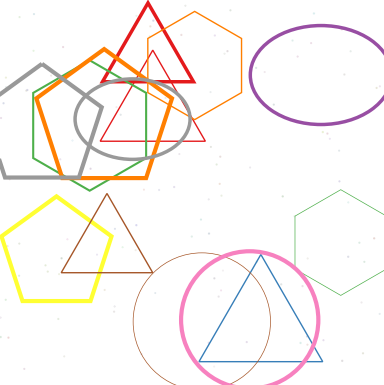[{"shape": "triangle", "thickness": 1, "radius": 0.79, "center": [0.397, 0.712]}, {"shape": "triangle", "thickness": 2.5, "radius": 0.68, "center": [0.384, 0.856]}, {"shape": "triangle", "thickness": 1, "radius": 0.93, "center": [0.678, 0.153]}, {"shape": "hexagon", "thickness": 1.5, "radius": 0.85, "center": [0.233, 0.674]}, {"shape": "hexagon", "thickness": 0.5, "radius": 0.69, "center": [0.885, 0.37]}, {"shape": "oval", "thickness": 2.5, "radius": 0.92, "center": [0.834, 0.805]}, {"shape": "hexagon", "thickness": 1, "radius": 0.7, "center": [0.506, 0.83]}, {"shape": "pentagon", "thickness": 3, "radius": 0.93, "center": [0.271, 0.687]}, {"shape": "pentagon", "thickness": 3, "radius": 0.75, "center": [0.147, 0.34]}, {"shape": "triangle", "thickness": 1, "radius": 0.69, "center": [0.278, 0.36]}, {"shape": "circle", "thickness": 0.5, "radius": 0.89, "center": [0.524, 0.165]}, {"shape": "circle", "thickness": 3, "radius": 0.89, "center": [0.649, 0.169]}, {"shape": "oval", "thickness": 2.5, "radius": 0.75, "center": [0.344, 0.691]}, {"shape": "pentagon", "thickness": 3, "radius": 0.82, "center": [0.109, 0.671]}]